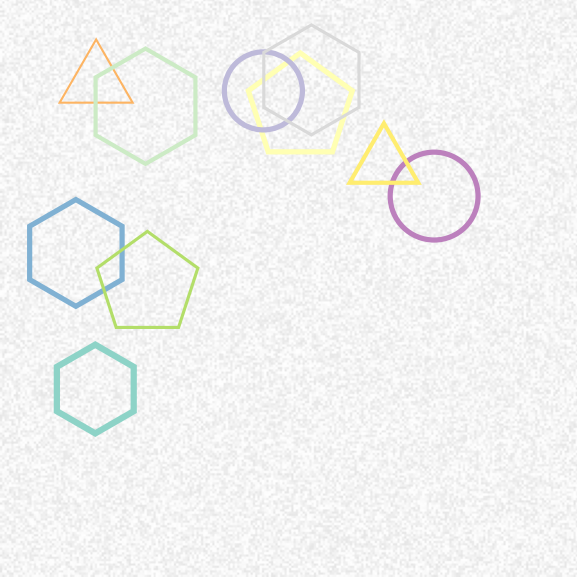[{"shape": "hexagon", "thickness": 3, "radius": 0.38, "center": [0.165, 0.325]}, {"shape": "pentagon", "thickness": 2.5, "radius": 0.47, "center": [0.52, 0.813]}, {"shape": "circle", "thickness": 2.5, "radius": 0.34, "center": [0.456, 0.842]}, {"shape": "hexagon", "thickness": 2.5, "radius": 0.46, "center": [0.131, 0.561]}, {"shape": "triangle", "thickness": 1, "radius": 0.36, "center": [0.166, 0.858]}, {"shape": "pentagon", "thickness": 1.5, "radius": 0.46, "center": [0.255, 0.507]}, {"shape": "hexagon", "thickness": 1.5, "radius": 0.48, "center": [0.539, 0.861]}, {"shape": "circle", "thickness": 2.5, "radius": 0.38, "center": [0.752, 0.66]}, {"shape": "hexagon", "thickness": 2, "radius": 0.5, "center": [0.252, 0.815]}, {"shape": "triangle", "thickness": 2, "radius": 0.34, "center": [0.665, 0.717]}]